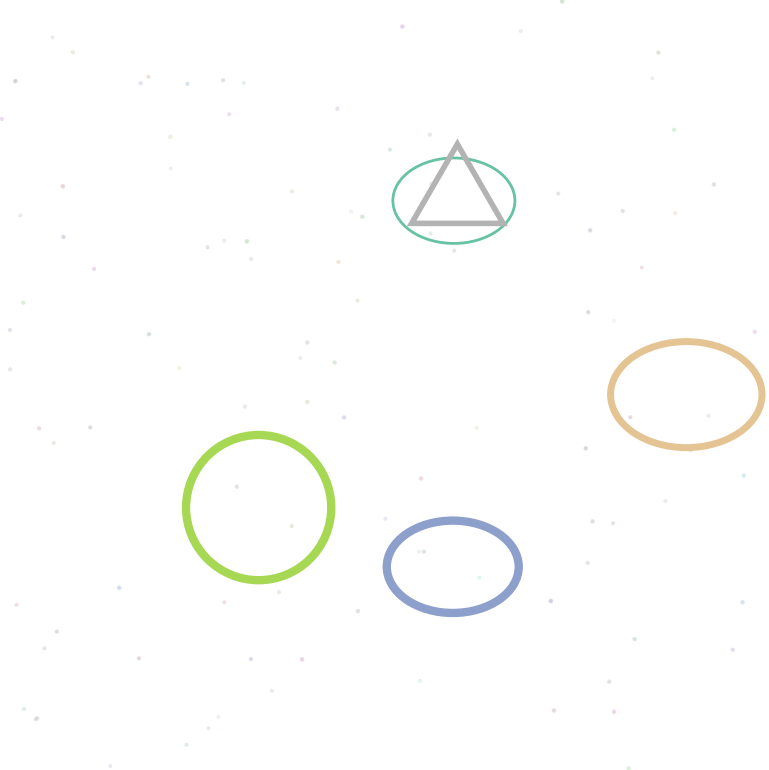[{"shape": "oval", "thickness": 1, "radius": 0.4, "center": [0.589, 0.739]}, {"shape": "oval", "thickness": 3, "radius": 0.43, "center": [0.588, 0.264]}, {"shape": "circle", "thickness": 3, "radius": 0.47, "center": [0.336, 0.341]}, {"shape": "oval", "thickness": 2.5, "radius": 0.49, "center": [0.891, 0.488]}, {"shape": "triangle", "thickness": 2, "radius": 0.34, "center": [0.594, 0.744]}]